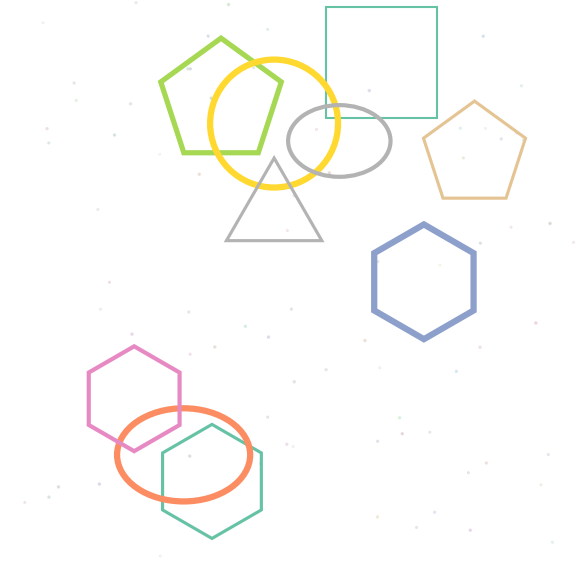[{"shape": "hexagon", "thickness": 1.5, "radius": 0.49, "center": [0.367, 0.166]}, {"shape": "square", "thickness": 1, "radius": 0.48, "center": [0.66, 0.891]}, {"shape": "oval", "thickness": 3, "radius": 0.58, "center": [0.318, 0.212]}, {"shape": "hexagon", "thickness": 3, "radius": 0.5, "center": [0.734, 0.511]}, {"shape": "hexagon", "thickness": 2, "radius": 0.45, "center": [0.232, 0.309]}, {"shape": "pentagon", "thickness": 2.5, "radius": 0.55, "center": [0.383, 0.823]}, {"shape": "circle", "thickness": 3, "radius": 0.55, "center": [0.475, 0.785]}, {"shape": "pentagon", "thickness": 1.5, "radius": 0.46, "center": [0.822, 0.731]}, {"shape": "oval", "thickness": 2, "radius": 0.44, "center": [0.588, 0.755]}, {"shape": "triangle", "thickness": 1.5, "radius": 0.48, "center": [0.475, 0.63]}]